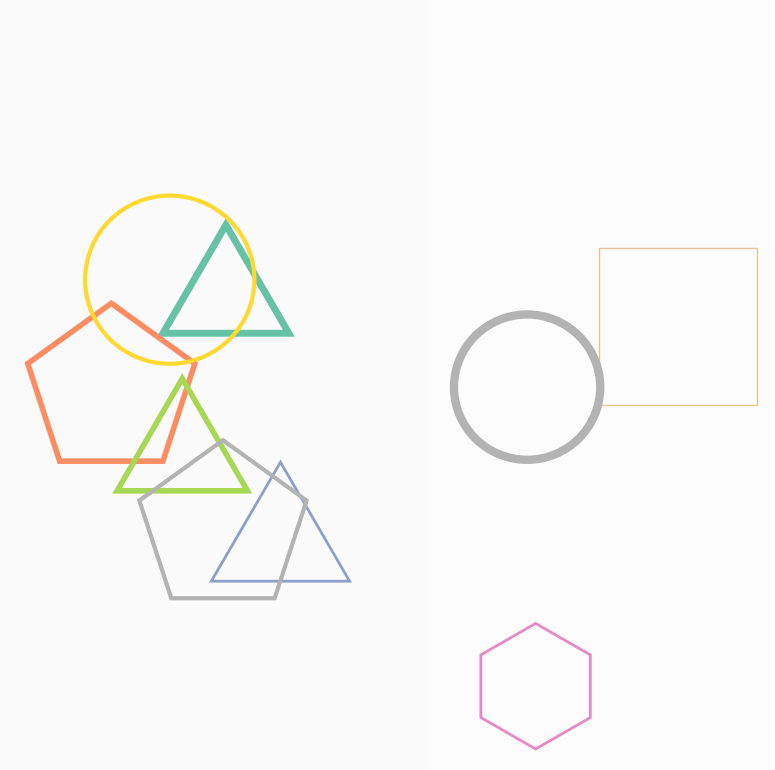[{"shape": "triangle", "thickness": 2.5, "radius": 0.47, "center": [0.291, 0.614]}, {"shape": "pentagon", "thickness": 2, "radius": 0.57, "center": [0.144, 0.493]}, {"shape": "triangle", "thickness": 1, "radius": 0.52, "center": [0.362, 0.297]}, {"shape": "hexagon", "thickness": 1, "radius": 0.41, "center": [0.691, 0.109]}, {"shape": "triangle", "thickness": 2, "radius": 0.49, "center": [0.235, 0.411]}, {"shape": "circle", "thickness": 1.5, "radius": 0.55, "center": [0.219, 0.637]}, {"shape": "square", "thickness": 0.5, "radius": 0.51, "center": [0.875, 0.576]}, {"shape": "circle", "thickness": 3, "radius": 0.47, "center": [0.68, 0.497]}, {"shape": "pentagon", "thickness": 1.5, "radius": 0.57, "center": [0.288, 0.315]}]